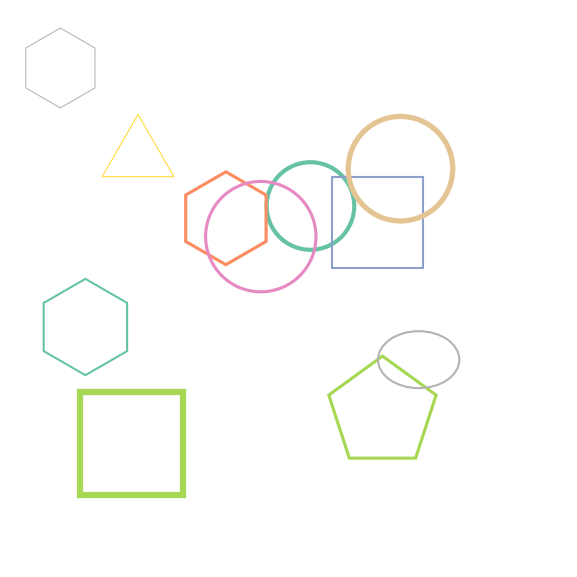[{"shape": "hexagon", "thickness": 1, "radius": 0.42, "center": [0.148, 0.433]}, {"shape": "circle", "thickness": 2, "radius": 0.38, "center": [0.538, 0.642]}, {"shape": "hexagon", "thickness": 1.5, "radius": 0.4, "center": [0.391, 0.621]}, {"shape": "square", "thickness": 1, "radius": 0.39, "center": [0.654, 0.614]}, {"shape": "circle", "thickness": 1.5, "radius": 0.48, "center": [0.452, 0.589]}, {"shape": "pentagon", "thickness": 1.5, "radius": 0.49, "center": [0.662, 0.285]}, {"shape": "square", "thickness": 3, "radius": 0.45, "center": [0.228, 0.231]}, {"shape": "triangle", "thickness": 0.5, "radius": 0.36, "center": [0.239, 0.729]}, {"shape": "circle", "thickness": 2.5, "radius": 0.45, "center": [0.694, 0.707]}, {"shape": "oval", "thickness": 1, "radius": 0.35, "center": [0.725, 0.376]}, {"shape": "hexagon", "thickness": 0.5, "radius": 0.35, "center": [0.104, 0.881]}]